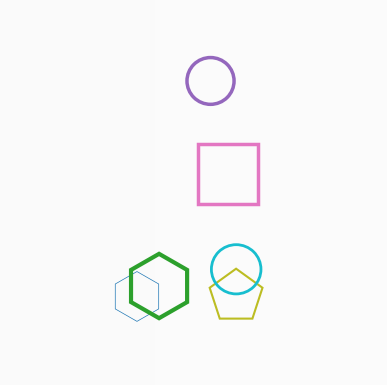[{"shape": "hexagon", "thickness": 0.5, "radius": 0.32, "center": [0.353, 0.23]}, {"shape": "hexagon", "thickness": 3, "radius": 0.42, "center": [0.411, 0.257]}, {"shape": "circle", "thickness": 2.5, "radius": 0.3, "center": [0.543, 0.79]}, {"shape": "square", "thickness": 2.5, "radius": 0.39, "center": [0.588, 0.549]}, {"shape": "pentagon", "thickness": 1.5, "radius": 0.36, "center": [0.609, 0.23]}, {"shape": "circle", "thickness": 2, "radius": 0.32, "center": [0.609, 0.301]}]